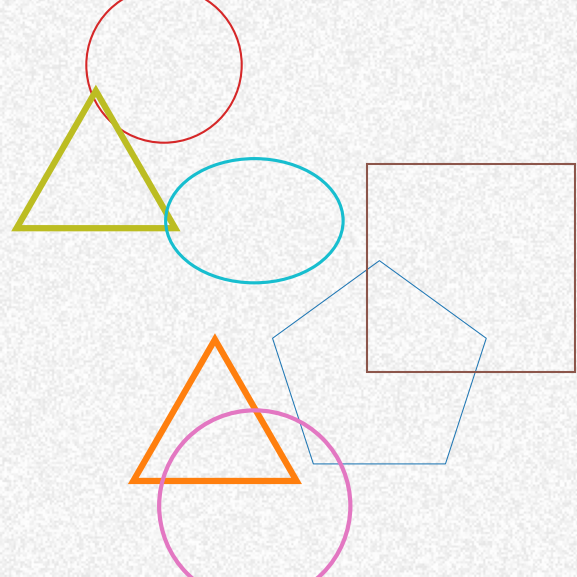[{"shape": "pentagon", "thickness": 0.5, "radius": 0.97, "center": [0.657, 0.353]}, {"shape": "triangle", "thickness": 3, "radius": 0.82, "center": [0.372, 0.248]}, {"shape": "circle", "thickness": 1, "radius": 0.67, "center": [0.284, 0.887]}, {"shape": "square", "thickness": 1, "radius": 0.9, "center": [0.816, 0.535]}, {"shape": "circle", "thickness": 2, "radius": 0.83, "center": [0.441, 0.123]}, {"shape": "triangle", "thickness": 3, "radius": 0.79, "center": [0.166, 0.683]}, {"shape": "oval", "thickness": 1.5, "radius": 0.77, "center": [0.44, 0.617]}]